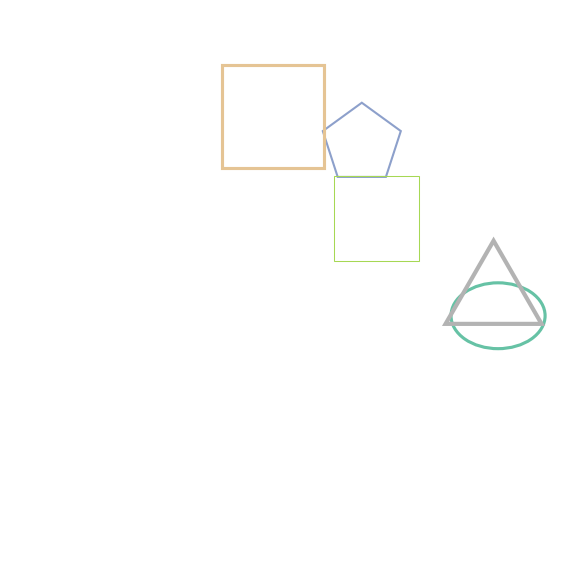[{"shape": "oval", "thickness": 1.5, "radius": 0.41, "center": [0.862, 0.452]}, {"shape": "pentagon", "thickness": 1, "radius": 0.36, "center": [0.627, 0.75]}, {"shape": "square", "thickness": 0.5, "radius": 0.37, "center": [0.652, 0.621]}, {"shape": "square", "thickness": 1.5, "radius": 0.44, "center": [0.472, 0.797]}, {"shape": "triangle", "thickness": 2, "radius": 0.48, "center": [0.855, 0.486]}]